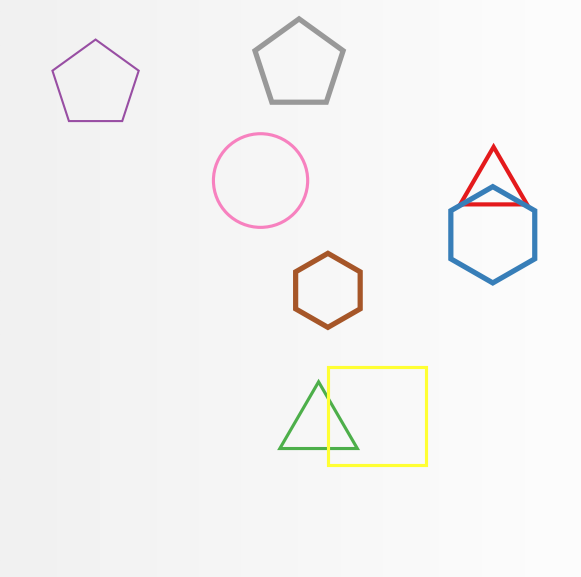[{"shape": "triangle", "thickness": 2, "radius": 0.33, "center": [0.849, 0.678]}, {"shape": "hexagon", "thickness": 2.5, "radius": 0.42, "center": [0.848, 0.593]}, {"shape": "triangle", "thickness": 1.5, "radius": 0.38, "center": [0.548, 0.261]}, {"shape": "pentagon", "thickness": 1, "radius": 0.39, "center": [0.164, 0.853]}, {"shape": "square", "thickness": 1.5, "radius": 0.42, "center": [0.649, 0.279]}, {"shape": "hexagon", "thickness": 2.5, "radius": 0.32, "center": [0.564, 0.496]}, {"shape": "circle", "thickness": 1.5, "radius": 0.41, "center": [0.448, 0.687]}, {"shape": "pentagon", "thickness": 2.5, "radius": 0.4, "center": [0.515, 0.887]}]